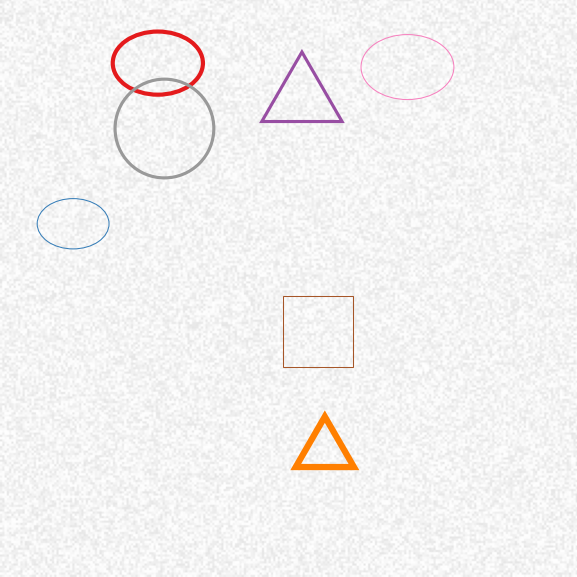[{"shape": "oval", "thickness": 2, "radius": 0.39, "center": [0.273, 0.89]}, {"shape": "oval", "thickness": 0.5, "radius": 0.31, "center": [0.127, 0.612]}, {"shape": "triangle", "thickness": 1.5, "radius": 0.4, "center": [0.523, 0.829]}, {"shape": "triangle", "thickness": 3, "radius": 0.29, "center": [0.562, 0.22]}, {"shape": "square", "thickness": 0.5, "radius": 0.31, "center": [0.55, 0.425]}, {"shape": "oval", "thickness": 0.5, "radius": 0.4, "center": [0.706, 0.883]}, {"shape": "circle", "thickness": 1.5, "radius": 0.43, "center": [0.285, 0.777]}]